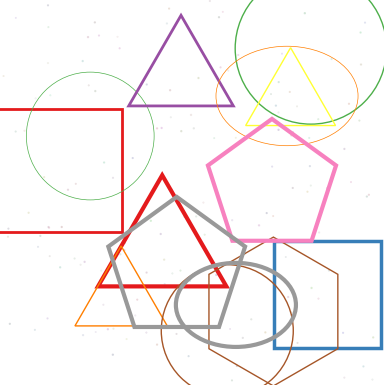[{"shape": "triangle", "thickness": 3, "radius": 0.96, "center": [0.421, 0.352]}, {"shape": "square", "thickness": 2, "radius": 0.8, "center": [0.157, 0.557]}, {"shape": "square", "thickness": 2.5, "radius": 0.69, "center": [0.851, 0.235]}, {"shape": "circle", "thickness": 0.5, "radius": 0.83, "center": [0.234, 0.647]}, {"shape": "circle", "thickness": 1, "radius": 0.98, "center": [0.807, 0.874]}, {"shape": "triangle", "thickness": 2, "radius": 0.78, "center": [0.47, 0.803]}, {"shape": "triangle", "thickness": 1, "radius": 0.69, "center": [0.315, 0.223]}, {"shape": "oval", "thickness": 0.5, "radius": 0.92, "center": [0.745, 0.751]}, {"shape": "triangle", "thickness": 1, "radius": 0.67, "center": [0.755, 0.741]}, {"shape": "hexagon", "thickness": 1, "radius": 0.97, "center": [0.71, 0.191]}, {"shape": "circle", "thickness": 1, "radius": 0.86, "center": [0.59, 0.141]}, {"shape": "pentagon", "thickness": 3, "radius": 0.87, "center": [0.706, 0.516]}, {"shape": "pentagon", "thickness": 3, "radius": 0.93, "center": [0.459, 0.302]}, {"shape": "oval", "thickness": 3, "radius": 0.78, "center": [0.613, 0.208]}]